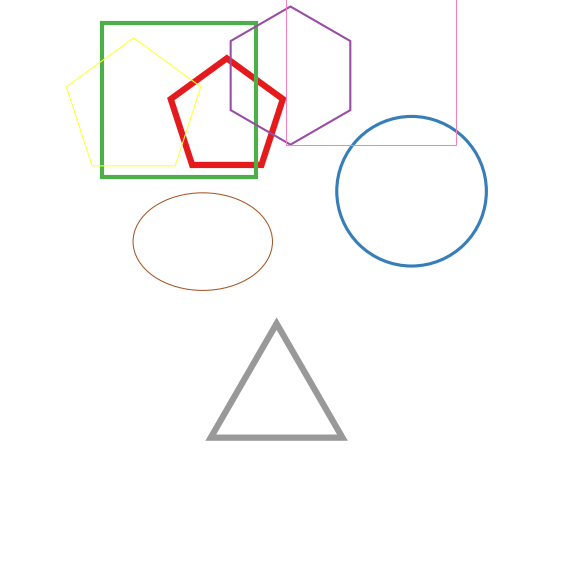[{"shape": "pentagon", "thickness": 3, "radius": 0.51, "center": [0.393, 0.796]}, {"shape": "circle", "thickness": 1.5, "radius": 0.65, "center": [0.713, 0.668]}, {"shape": "square", "thickness": 2, "radius": 0.67, "center": [0.31, 0.826]}, {"shape": "hexagon", "thickness": 1, "radius": 0.6, "center": [0.503, 0.868]}, {"shape": "pentagon", "thickness": 0.5, "radius": 0.61, "center": [0.231, 0.811]}, {"shape": "oval", "thickness": 0.5, "radius": 0.6, "center": [0.351, 0.581]}, {"shape": "square", "thickness": 0.5, "radius": 0.74, "center": [0.642, 0.896]}, {"shape": "triangle", "thickness": 3, "radius": 0.66, "center": [0.479, 0.307]}]